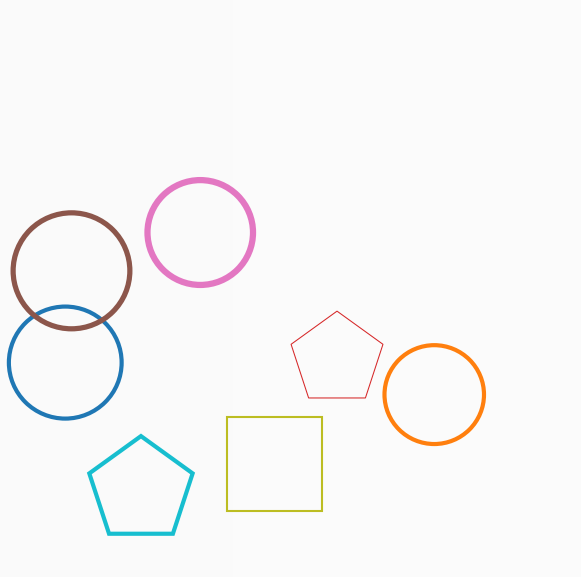[{"shape": "circle", "thickness": 2, "radius": 0.48, "center": [0.112, 0.371]}, {"shape": "circle", "thickness": 2, "radius": 0.43, "center": [0.747, 0.316]}, {"shape": "pentagon", "thickness": 0.5, "radius": 0.42, "center": [0.58, 0.377]}, {"shape": "circle", "thickness": 2.5, "radius": 0.5, "center": [0.123, 0.53]}, {"shape": "circle", "thickness": 3, "radius": 0.45, "center": [0.345, 0.596]}, {"shape": "square", "thickness": 1, "radius": 0.41, "center": [0.472, 0.196]}, {"shape": "pentagon", "thickness": 2, "radius": 0.47, "center": [0.243, 0.151]}]